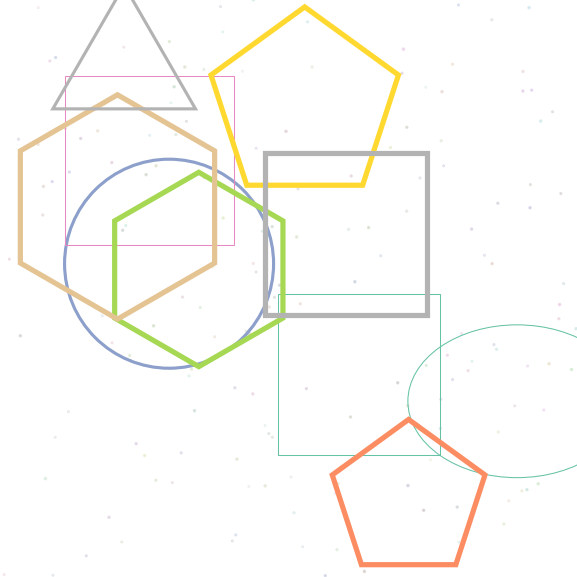[{"shape": "square", "thickness": 0.5, "radius": 0.7, "center": [0.622, 0.351]}, {"shape": "oval", "thickness": 0.5, "radius": 0.95, "center": [0.895, 0.304]}, {"shape": "pentagon", "thickness": 2.5, "radius": 0.7, "center": [0.708, 0.134]}, {"shape": "circle", "thickness": 1.5, "radius": 0.9, "center": [0.293, 0.542]}, {"shape": "square", "thickness": 0.5, "radius": 0.73, "center": [0.259, 0.721]}, {"shape": "hexagon", "thickness": 2.5, "radius": 0.84, "center": [0.344, 0.533]}, {"shape": "pentagon", "thickness": 2.5, "radius": 0.85, "center": [0.528, 0.816]}, {"shape": "hexagon", "thickness": 2.5, "radius": 0.97, "center": [0.203, 0.641]}, {"shape": "square", "thickness": 2.5, "radius": 0.7, "center": [0.599, 0.594]}, {"shape": "triangle", "thickness": 1.5, "radius": 0.71, "center": [0.215, 0.882]}]